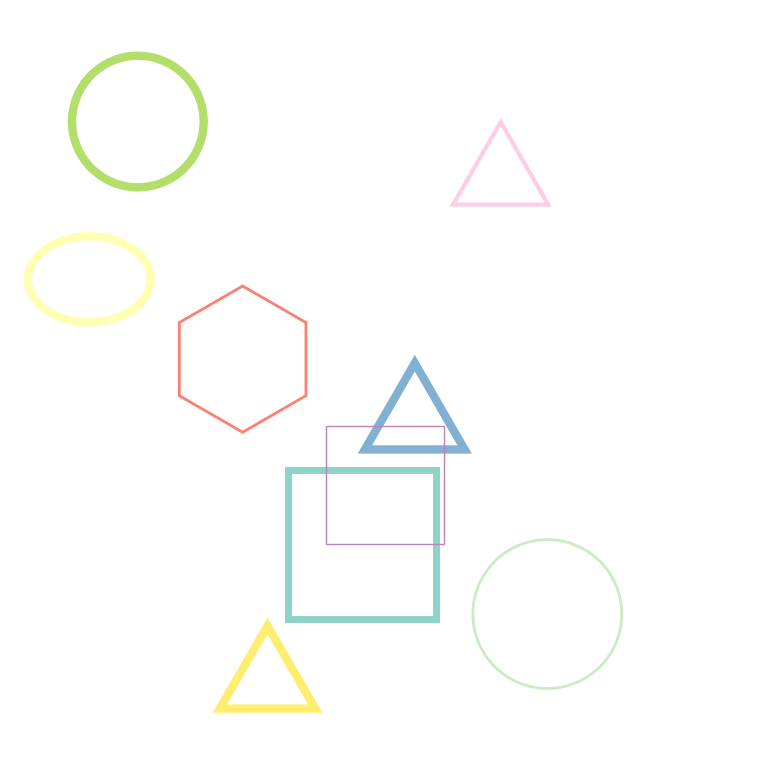[{"shape": "square", "thickness": 2.5, "radius": 0.48, "center": [0.47, 0.293]}, {"shape": "oval", "thickness": 3, "radius": 0.4, "center": [0.116, 0.637]}, {"shape": "hexagon", "thickness": 1, "radius": 0.47, "center": [0.315, 0.534]}, {"shape": "triangle", "thickness": 3, "radius": 0.37, "center": [0.539, 0.454]}, {"shape": "circle", "thickness": 3, "radius": 0.43, "center": [0.179, 0.842]}, {"shape": "triangle", "thickness": 1.5, "radius": 0.36, "center": [0.65, 0.77]}, {"shape": "square", "thickness": 0.5, "radius": 0.38, "center": [0.5, 0.37]}, {"shape": "circle", "thickness": 1, "radius": 0.48, "center": [0.711, 0.203]}, {"shape": "triangle", "thickness": 3, "radius": 0.36, "center": [0.347, 0.116]}]